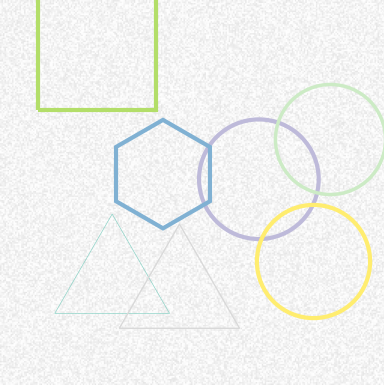[{"shape": "triangle", "thickness": 0.5, "radius": 0.86, "center": [0.291, 0.272]}, {"shape": "circle", "thickness": 3, "radius": 0.78, "center": [0.672, 0.534]}, {"shape": "hexagon", "thickness": 3, "radius": 0.7, "center": [0.423, 0.548]}, {"shape": "square", "thickness": 3, "radius": 0.76, "center": [0.253, 0.868]}, {"shape": "triangle", "thickness": 1, "radius": 0.9, "center": [0.466, 0.237]}, {"shape": "circle", "thickness": 2.5, "radius": 0.71, "center": [0.858, 0.638]}, {"shape": "circle", "thickness": 3, "radius": 0.74, "center": [0.814, 0.321]}]